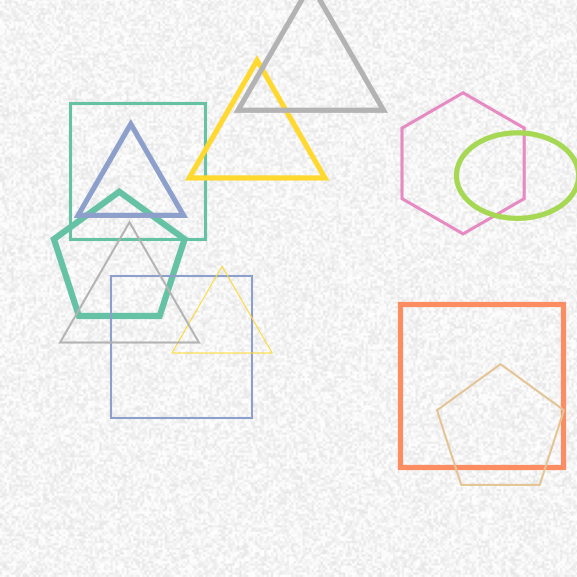[{"shape": "pentagon", "thickness": 3, "radius": 0.59, "center": [0.207, 0.548]}, {"shape": "square", "thickness": 1.5, "radius": 0.59, "center": [0.238, 0.703]}, {"shape": "square", "thickness": 2.5, "radius": 0.71, "center": [0.834, 0.332]}, {"shape": "triangle", "thickness": 2.5, "radius": 0.53, "center": [0.226, 0.679]}, {"shape": "square", "thickness": 1, "radius": 0.61, "center": [0.314, 0.398]}, {"shape": "hexagon", "thickness": 1.5, "radius": 0.61, "center": [0.802, 0.716]}, {"shape": "oval", "thickness": 2.5, "radius": 0.53, "center": [0.896, 0.695]}, {"shape": "triangle", "thickness": 0.5, "radius": 0.5, "center": [0.385, 0.438]}, {"shape": "triangle", "thickness": 2.5, "radius": 0.68, "center": [0.445, 0.759]}, {"shape": "pentagon", "thickness": 1, "radius": 0.58, "center": [0.867, 0.253]}, {"shape": "triangle", "thickness": 1, "radius": 0.69, "center": [0.224, 0.475]}, {"shape": "triangle", "thickness": 2.5, "radius": 0.73, "center": [0.538, 0.881]}]